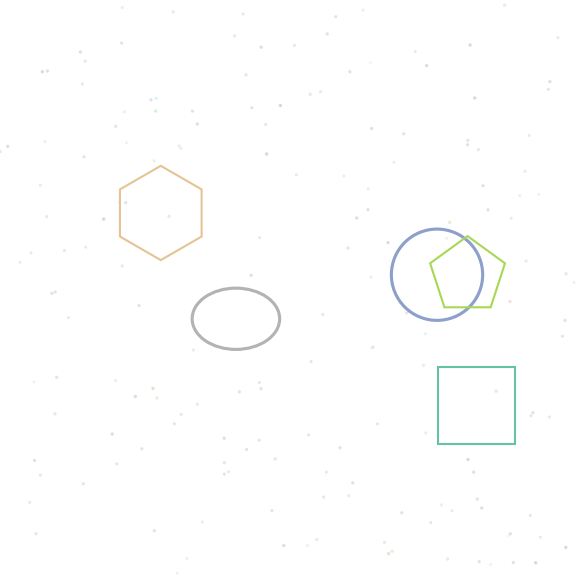[{"shape": "square", "thickness": 1, "radius": 0.33, "center": [0.825, 0.297]}, {"shape": "circle", "thickness": 1.5, "radius": 0.4, "center": [0.757, 0.523]}, {"shape": "pentagon", "thickness": 1, "radius": 0.34, "center": [0.81, 0.522]}, {"shape": "hexagon", "thickness": 1, "radius": 0.41, "center": [0.278, 0.63]}, {"shape": "oval", "thickness": 1.5, "radius": 0.38, "center": [0.408, 0.447]}]